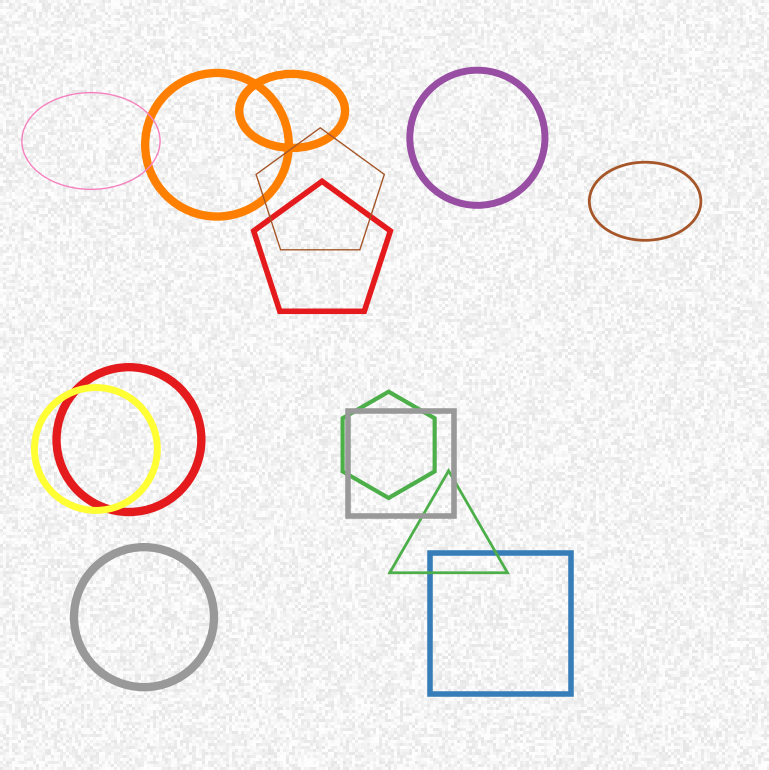[{"shape": "pentagon", "thickness": 2, "radius": 0.47, "center": [0.418, 0.671]}, {"shape": "circle", "thickness": 3, "radius": 0.47, "center": [0.167, 0.429]}, {"shape": "square", "thickness": 2, "radius": 0.46, "center": [0.65, 0.19]}, {"shape": "hexagon", "thickness": 1.5, "radius": 0.35, "center": [0.505, 0.422]}, {"shape": "triangle", "thickness": 1, "radius": 0.44, "center": [0.583, 0.3]}, {"shape": "circle", "thickness": 2.5, "radius": 0.44, "center": [0.62, 0.821]}, {"shape": "oval", "thickness": 3, "radius": 0.34, "center": [0.379, 0.856]}, {"shape": "circle", "thickness": 3, "radius": 0.47, "center": [0.282, 0.812]}, {"shape": "circle", "thickness": 2.5, "radius": 0.4, "center": [0.125, 0.417]}, {"shape": "oval", "thickness": 1, "radius": 0.36, "center": [0.838, 0.739]}, {"shape": "pentagon", "thickness": 0.5, "radius": 0.44, "center": [0.416, 0.746]}, {"shape": "oval", "thickness": 0.5, "radius": 0.45, "center": [0.118, 0.817]}, {"shape": "circle", "thickness": 3, "radius": 0.45, "center": [0.187, 0.199]}, {"shape": "square", "thickness": 2, "radius": 0.34, "center": [0.521, 0.398]}]